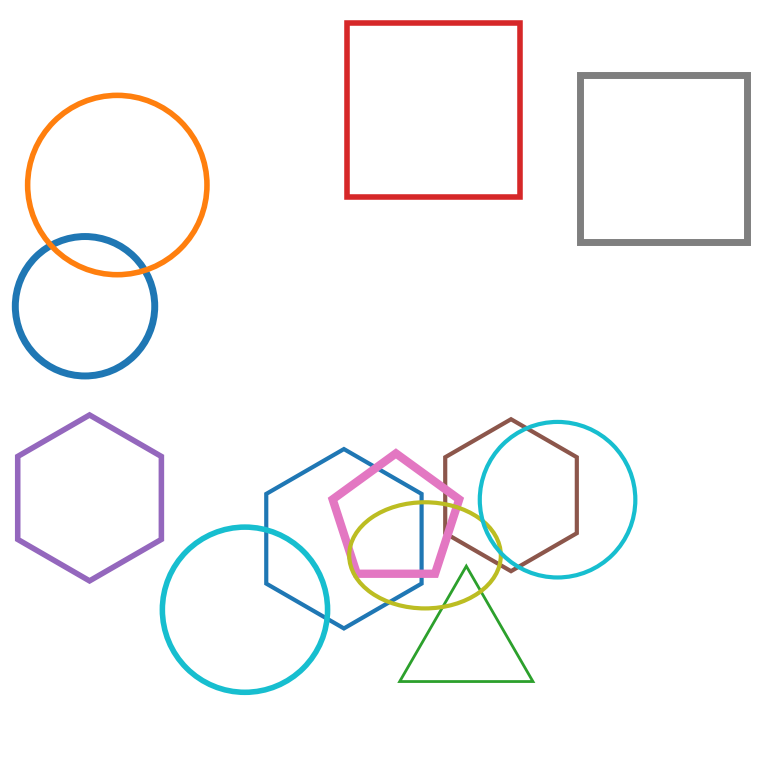[{"shape": "circle", "thickness": 2.5, "radius": 0.45, "center": [0.11, 0.602]}, {"shape": "hexagon", "thickness": 1.5, "radius": 0.58, "center": [0.447, 0.3]}, {"shape": "circle", "thickness": 2, "radius": 0.58, "center": [0.152, 0.76]}, {"shape": "triangle", "thickness": 1, "radius": 0.5, "center": [0.606, 0.165]}, {"shape": "square", "thickness": 2, "radius": 0.56, "center": [0.563, 0.857]}, {"shape": "hexagon", "thickness": 2, "radius": 0.54, "center": [0.116, 0.353]}, {"shape": "hexagon", "thickness": 1.5, "radius": 0.49, "center": [0.664, 0.357]}, {"shape": "pentagon", "thickness": 3, "radius": 0.43, "center": [0.514, 0.325]}, {"shape": "square", "thickness": 2.5, "radius": 0.54, "center": [0.862, 0.794]}, {"shape": "oval", "thickness": 1.5, "radius": 0.49, "center": [0.552, 0.279]}, {"shape": "circle", "thickness": 1.5, "radius": 0.51, "center": [0.724, 0.351]}, {"shape": "circle", "thickness": 2, "radius": 0.54, "center": [0.318, 0.208]}]